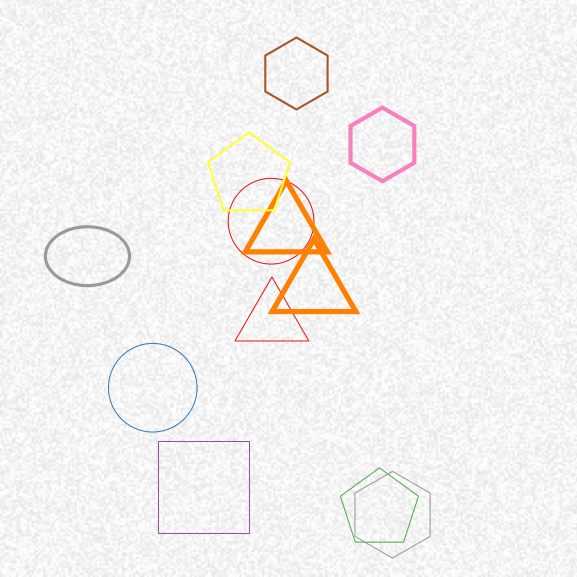[{"shape": "circle", "thickness": 0.5, "radius": 0.37, "center": [0.469, 0.616]}, {"shape": "triangle", "thickness": 0.5, "radius": 0.37, "center": [0.471, 0.446]}, {"shape": "circle", "thickness": 0.5, "radius": 0.38, "center": [0.264, 0.328]}, {"shape": "pentagon", "thickness": 0.5, "radius": 0.36, "center": [0.657, 0.118]}, {"shape": "square", "thickness": 0.5, "radius": 0.4, "center": [0.352, 0.155]}, {"shape": "triangle", "thickness": 2.5, "radius": 0.41, "center": [0.496, 0.604]}, {"shape": "triangle", "thickness": 2.5, "radius": 0.42, "center": [0.544, 0.502]}, {"shape": "pentagon", "thickness": 1, "radius": 0.37, "center": [0.431, 0.695]}, {"shape": "hexagon", "thickness": 1, "radius": 0.31, "center": [0.513, 0.872]}, {"shape": "hexagon", "thickness": 2, "radius": 0.32, "center": [0.662, 0.749]}, {"shape": "oval", "thickness": 1.5, "radius": 0.36, "center": [0.151, 0.556]}, {"shape": "hexagon", "thickness": 0.5, "radius": 0.38, "center": [0.68, 0.108]}]